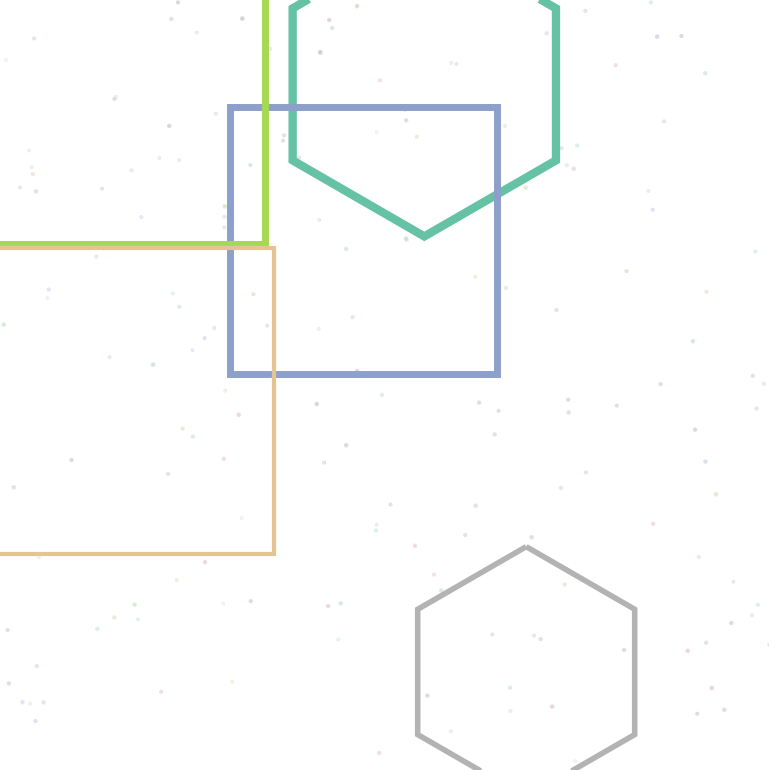[{"shape": "hexagon", "thickness": 3, "radius": 0.99, "center": [0.551, 0.89]}, {"shape": "square", "thickness": 2.5, "radius": 0.87, "center": [0.472, 0.687]}, {"shape": "square", "thickness": 2.5, "radius": 0.9, "center": [0.163, 0.863]}, {"shape": "square", "thickness": 1.5, "radius": 0.99, "center": [0.158, 0.479]}, {"shape": "hexagon", "thickness": 2, "radius": 0.81, "center": [0.683, 0.127]}]